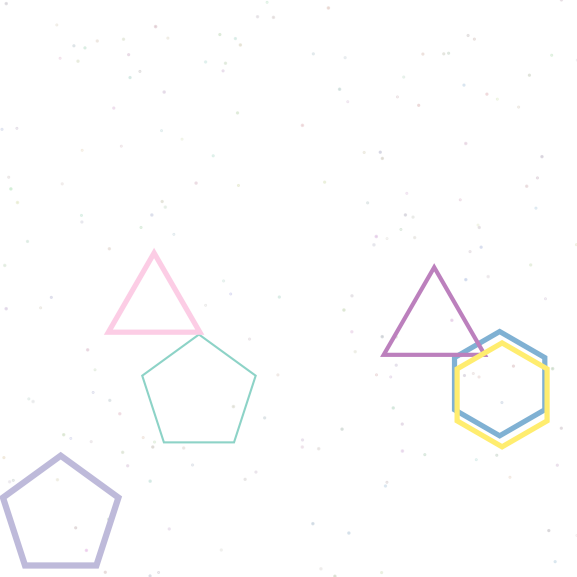[{"shape": "pentagon", "thickness": 1, "radius": 0.52, "center": [0.345, 0.317]}, {"shape": "pentagon", "thickness": 3, "radius": 0.53, "center": [0.105, 0.105]}, {"shape": "hexagon", "thickness": 2.5, "radius": 0.45, "center": [0.865, 0.335]}, {"shape": "triangle", "thickness": 2.5, "radius": 0.46, "center": [0.267, 0.47]}, {"shape": "triangle", "thickness": 2, "radius": 0.51, "center": [0.752, 0.435]}, {"shape": "hexagon", "thickness": 2.5, "radius": 0.45, "center": [0.869, 0.315]}]